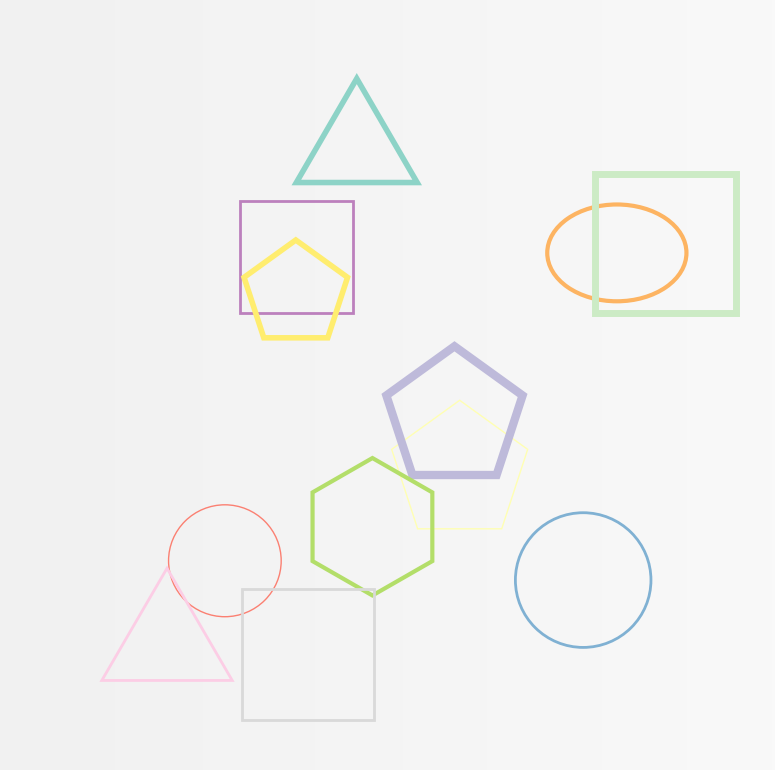[{"shape": "triangle", "thickness": 2, "radius": 0.45, "center": [0.46, 0.808]}, {"shape": "pentagon", "thickness": 0.5, "radius": 0.46, "center": [0.593, 0.388]}, {"shape": "pentagon", "thickness": 3, "radius": 0.46, "center": [0.586, 0.458]}, {"shape": "circle", "thickness": 0.5, "radius": 0.36, "center": [0.29, 0.272]}, {"shape": "circle", "thickness": 1, "radius": 0.44, "center": [0.752, 0.247]}, {"shape": "oval", "thickness": 1.5, "radius": 0.45, "center": [0.796, 0.672]}, {"shape": "hexagon", "thickness": 1.5, "radius": 0.45, "center": [0.481, 0.316]}, {"shape": "triangle", "thickness": 1, "radius": 0.49, "center": [0.216, 0.165]}, {"shape": "square", "thickness": 1, "radius": 0.43, "center": [0.397, 0.15]}, {"shape": "square", "thickness": 1, "radius": 0.36, "center": [0.383, 0.666]}, {"shape": "square", "thickness": 2.5, "radius": 0.45, "center": [0.859, 0.684]}, {"shape": "pentagon", "thickness": 2, "radius": 0.35, "center": [0.382, 0.618]}]